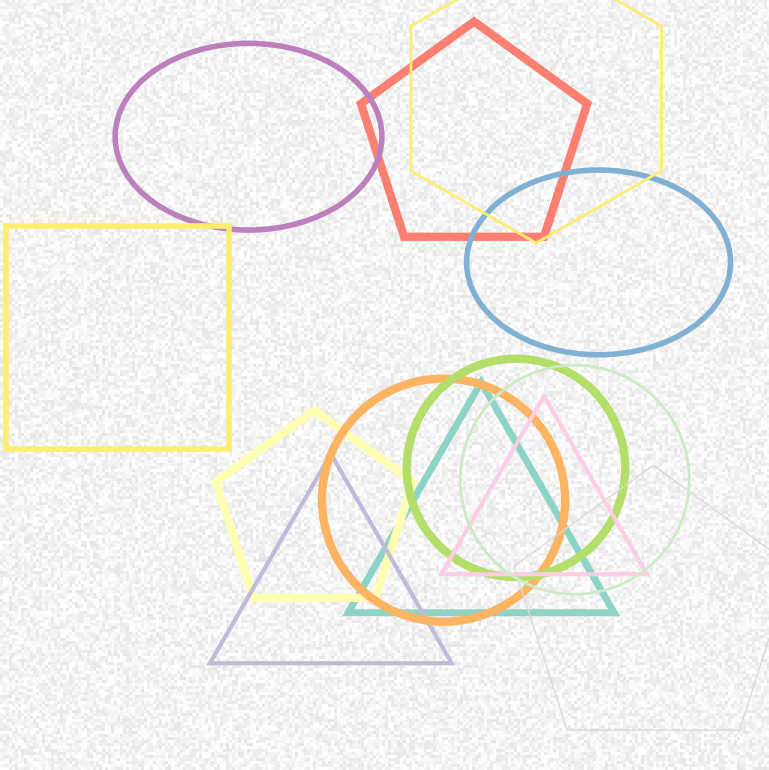[{"shape": "triangle", "thickness": 2.5, "radius": 1.0, "center": [0.625, 0.304]}, {"shape": "pentagon", "thickness": 3, "radius": 0.67, "center": [0.408, 0.333]}, {"shape": "triangle", "thickness": 1.5, "radius": 0.91, "center": [0.43, 0.229]}, {"shape": "pentagon", "thickness": 3, "radius": 0.77, "center": [0.616, 0.818]}, {"shape": "oval", "thickness": 2, "radius": 0.86, "center": [0.777, 0.659]}, {"shape": "circle", "thickness": 3, "radius": 0.79, "center": [0.576, 0.35]}, {"shape": "circle", "thickness": 3, "radius": 0.71, "center": [0.67, 0.392]}, {"shape": "triangle", "thickness": 1.5, "radius": 0.77, "center": [0.707, 0.331]}, {"shape": "pentagon", "thickness": 0.5, "radius": 0.95, "center": [0.848, 0.206]}, {"shape": "oval", "thickness": 2, "radius": 0.87, "center": [0.323, 0.822]}, {"shape": "circle", "thickness": 1, "radius": 0.74, "center": [0.746, 0.377]}, {"shape": "square", "thickness": 2, "radius": 0.72, "center": [0.153, 0.562]}, {"shape": "hexagon", "thickness": 1, "radius": 0.94, "center": [0.696, 0.872]}]